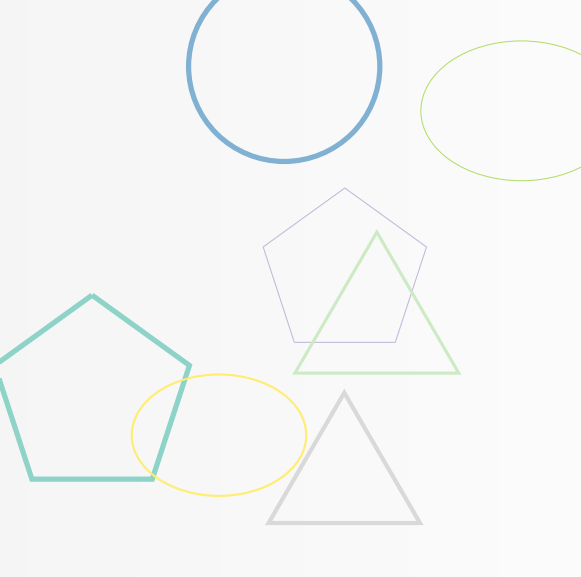[{"shape": "pentagon", "thickness": 2.5, "radius": 0.88, "center": [0.158, 0.312]}, {"shape": "pentagon", "thickness": 0.5, "radius": 0.74, "center": [0.593, 0.526]}, {"shape": "circle", "thickness": 2.5, "radius": 0.82, "center": [0.489, 0.884]}, {"shape": "oval", "thickness": 0.5, "radius": 0.86, "center": [0.897, 0.807]}, {"shape": "triangle", "thickness": 2, "radius": 0.75, "center": [0.592, 0.169]}, {"shape": "triangle", "thickness": 1.5, "radius": 0.81, "center": [0.648, 0.434]}, {"shape": "oval", "thickness": 1, "radius": 0.75, "center": [0.377, 0.246]}]